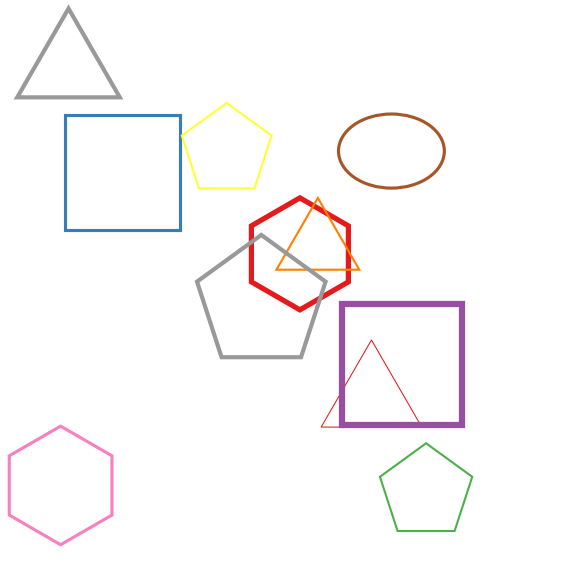[{"shape": "triangle", "thickness": 0.5, "radius": 0.5, "center": [0.643, 0.31]}, {"shape": "hexagon", "thickness": 2.5, "radius": 0.48, "center": [0.519, 0.56]}, {"shape": "square", "thickness": 1.5, "radius": 0.5, "center": [0.213, 0.701]}, {"shape": "pentagon", "thickness": 1, "radius": 0.42, "center": [0.738, 0.148]}, {"shape": "square", "thickness": 3, "radius": 0.52, "center": [0.696, 0.369]}, {"shape": "triangle", "thickness": 1, "radius": 0.41, "center": [0.55, 0.574]}, {"shape": "pentagon", "thickness": 1, "radius": 0.41, "center": [0.393, 0.739]}, {"shape": "oval", "thickness": 1.5, "radius": 0.46, "center": [0.678, 0.738]}, {"shape": "hexagon", "thickness": 1.5, "radius": 0.51, "center": [0.105, 0.159]}, {"shape": "pentagon", "thickness": 2, "radius": 0.59, "center": [0.452, 0.475]}, {"shape": "triangle", "thickness": 2, "radius": 0.51, "center": [0.119, 0.882]}]